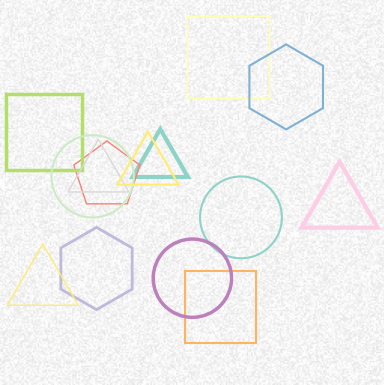[{"shape": "circle", "thickness": 1.5, "radius": 0.53, "center": [0.626, 0.435]}, {"shape": "triangle", "thickness": 3, "radius": 0.41, "center": [0.416, 0.582]}, {"shape": "square", "thickness": 1, "radius": 0.53, "center": [0.593, 0.853]}, {"shape": "hexagon", "thickness": 2, "radius": 0.53, "center": [0.251, 0.303]}, {"shape": "pentagon", "thickness": 1, "radius": 0.45, "center": [0.278, 0.543]}, {"shape": "hexagon", "thickness": 1.5, "radius": 0.55, "center": [0.743, 0.774]}, {"shape": "square", "thickness": 1.5, "radius": 0.46, "center": [0.572, 0.202]}, {"shape": "square", "thickness": 2.5, "radius": 0.5, "center": [0.115, 0.657]}, {"shape": "triangle", "thickness": 3, "radius": 0.57, "center": [0.882, 0.466]}, {"shape": "triangle", "thickness": 1, "radius": 0.46, "center": [0.256, 0.547]}, {"shape": "circle", "thickness": 2.5, "radius": 0.51, "center": [0.5, 0.277]}, {"shape": "circle", "thickness": 1.5, "radius": 0.53, "center": [0.241, 0.542]}, {"shape": "triangle", "thickness": 1.5, "radius": 0.46, "center": [0.384, 0.566]}, {"shape": "triangle", "thickness": 1, "radius": 0.53, "center": [0.111, 0.26]}]